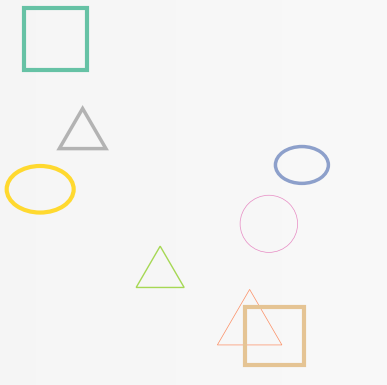[{"shape": "square", "thickness": 3, "radius": 0.4, "center": [0.143, 0.897]}, {"shape": "triangle", "thickness": 0.5, "radius": 0.48, "center": [0.644, 0.152]}, {"shape": "oval", "thickness": 2.5, "radius": 0.34, "center": [0.779, 0.572]}, {"shape": "circle", "thickness": 0.5, "radius": 0.37, "center": [0.694, 0.419]}, {"shape": "triangle", "thickness": 1, "radius": 0.36, "center": [0.413, 0.289]}, {"shape": "oval", "thickness": 3, "radius": 0.43, "center": [0.104, 0.508]}, {"shape": "square", "thickness": 3, "radius": 0.38, "center": [0.709, 0.127]}, {"shape": "triangle", "thickness": 2.5, "radius": 0.35, "center": [0.213, 0.649]}]